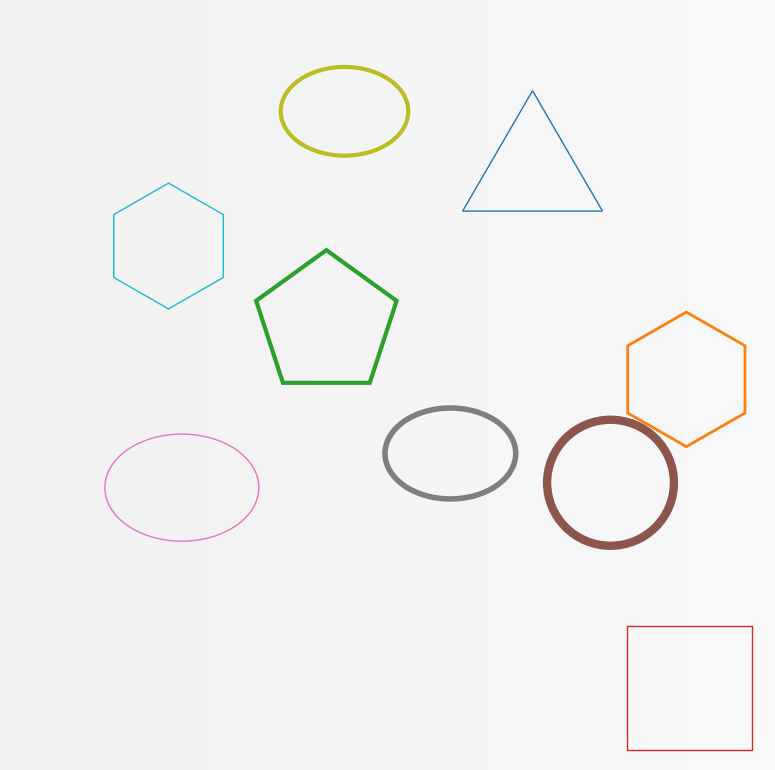[{"shape": "triangle", "thickness": 0.5, "radius": 0.52, "center": [0.687, 0.778]}, {"shape": "hexagon", "thickness": 1, "radius": 0.44, "center": [0.886, 0.507]}, {"shape": "pentagon", "thickness": 1.5, "radius": 0.48, "center": [0.421, 0.58]}, {"shape": "square", "thickness": 0.5, "radius": 0.4, "center": [0.89, 0.106]}, {"shape": "circle", "thickness": 3, "radius": 0.41, "center": [0.788, 0.373]}, {"shape": "oval", "thickness": 0.5, "radius": 0.5, "center": [0.235, 0.367]}, {"shape": "oval", "thickness": 2, "radius": 0.42, "center": [0.581, 0.411]}, {"shape": "oval", "thickness": 1.5, "radius": 0.41, "center": [0.445, 0.855]}, {"shape": "hexagon", "thickness": 0.5, "radius": 0.41, "center": [0.217, 0.68]}]